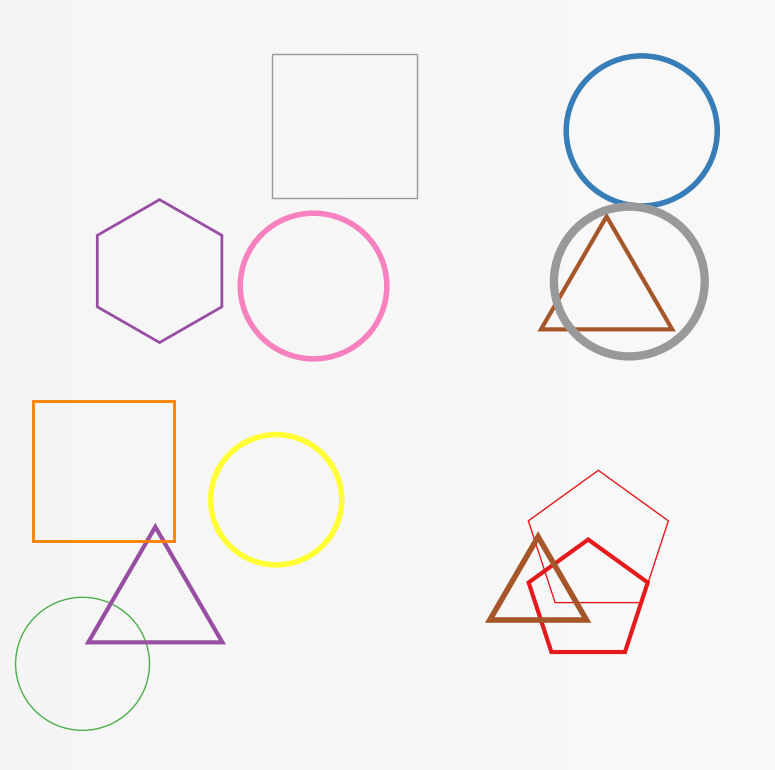[{"shape": "pentagon", "thickness": 1.5, "radius": 0.4, "center": [0.759, 0.219]}, {"shape": "pentagon", "thickness": 0.5, "radius": 0.47, "center": [0.772, 0.294]}, {"shape": "circle", "thickness": 2, "radius": 0.49, "center": [0.828, 0.83]}, {"shape": "circle", "thickness": 0.5, "radius": 0.43, "center": [0.106, 0.138]}, {"shape": "hexagon", "thickness": 1, "radius": 0.46, "center": [0.206, 0.648]}, {"shape": "triangle", "thickness": 1.5, "radius": 0.5, "center": [0.2, 0.216]}, {"shape": "square", "thickness": 1, "radius": 0.45, "center": [0.133, 0.388]}, {"shape": "circle", "thickness": 2, "radius": 0.42, "center": [0.356, 0.351]}, {"shape": "triangle", "thickness": 2, "radius": 0.36, "center": [0.694, 0.231]}, {"shape": "triangle", "thickness": 1.5, "radius": 0.49, "center": [0.783, 0.621]}, {"shape": "circle", "thickness": 2, "radius": 0.47, "center": [0.405, 0.629]}, {"shape": "circle", "thickness": 3, "radius": 0.49, "center": [0.812, 0.634]}, {"shape": "square", "thickness": 0.5, "radius": 0.47, "center": [0.444, 0.836]}]